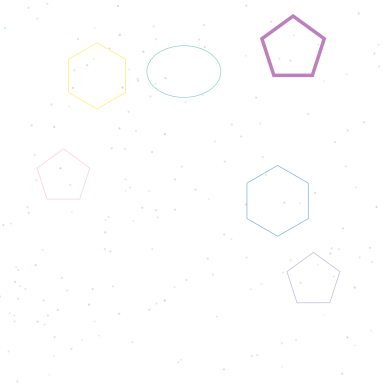[{"shape": "oval", "thickness": 0.5, "radius": 0.48, "center": [0.478, 0.814]}, {"shape": "pentagon", "thickness": 0.5, "radius": 0.36, "center": [0.814, 0.272]}, {"shape": "hexagon", "thickness": 0.5, "radius": 0.46, "center": [0.721, 0.478]}, {"shape": "pentagon", "thickness": 0.5, "radius": 0.36, "center": [0.165, 0.541]}, {"shape": "pentagon", "thickness": 2.5, "radius": 0.43, "center": [0.761, 0.873]}, {"shape": "hexagon", "thickness": 0.5, "radius": 0.43, "center": [0.252, 0.803]}]